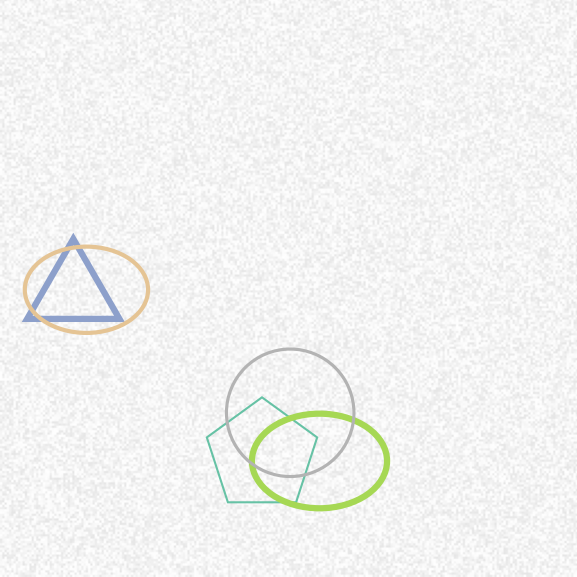[{"shape": "pentagon", "thickness": 1, "radius": 0.5, "center": [0.454, 0.211]}, {"shape": "triangle", "thickness": 3, "radius": 0.46, "center": [0.127, 0.493]}, {"shape": "oval", "thickness": 3, "radius": 0.59, "center": [0.553, 0.201]}, {"shape": "oval", "thickness": 2, "radius": 0.53, "center": [0.15, 0.497]}, {"shape": "circle", "thickness": 1.5, "radius": 0.55, "center": [0.502, 0.284]}]